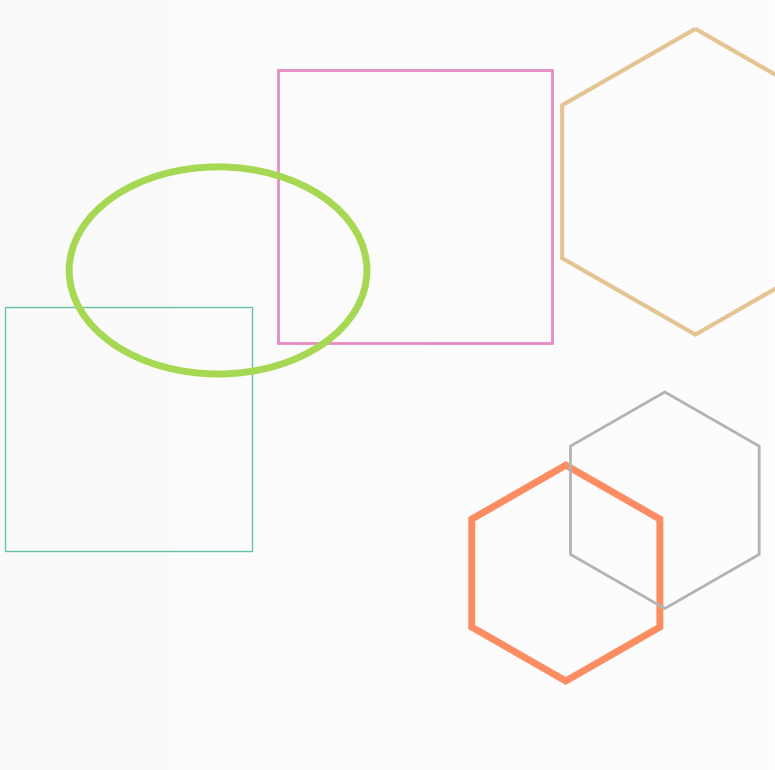[{"shape": "square", "thickness": 0.5, "radius": 0.79, "center": [0.166, 0.443]}, {"shape": "hexagon", "thickness": 2.5, "radius": 0.7, "center": [0.73, 0.256]}, {"shape": "square", "thickness": 1, "radius": 0.89, "center": [0.535, 0.732]}, {"shape": "oval", "thickness": 2.5, "radius": 0.96, "center": [0.281, 0.649]}, {"shape": "hexagon", "thickness": 1.5, "radius": 0.99, "center": [0.897, 0.764]}, {"shape": "hexagon", "thickness": 1, "radius": 0.7, "center": [0.858, 0.35]}]